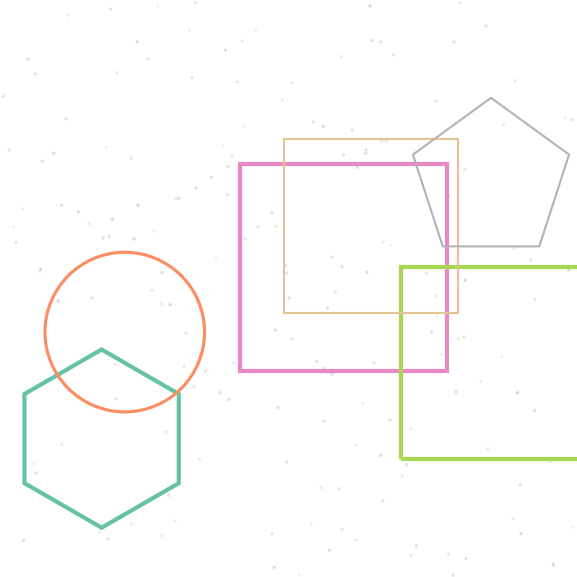[{"shape": "hexagon", "thickness": 2, "radius": 0.77, "center": [0.176, 0.24]}, {"shape": "circle", "thickness": 1.5, "radius": 0.69, "center": [0.216, 0.424]}, {"shape": "square", "thickness": 2, "radius": 0.89, "center": [0.595, 0.536]}, {"shape": "square", "thickness": 2, "radius": 0.83, "center": [0.861, 0.37]}, {"shape": "square", "thickness": 1, "radius": 0.76, "center": [0.642, 0.608]}, {"shape": "pentagon", "thickness": 1, "radius": 0.71, "center": [0.85, 0.688]}]